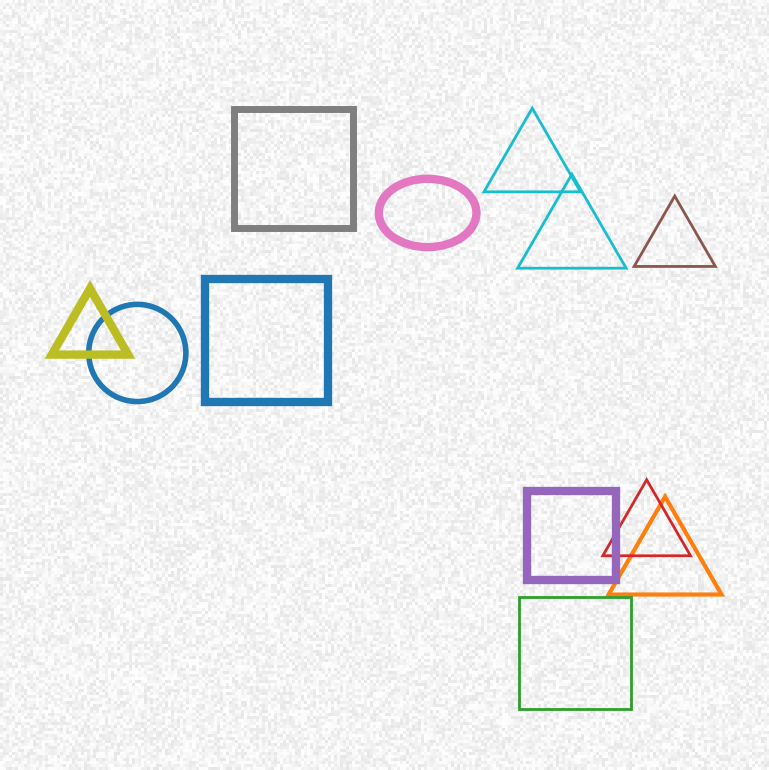[{"shape": "circle", "thickness": 2, "radius": 0.32, "center": [0.178, 0.542]}, {"shape": "square", "thickness": 3, "radius": 0.4, "center": [0.346, 0.558]}, {"shape": "triangle", "thickness": 1.5, "radius": 0.42, "center": [0.864, 0.27]}, {"shape": "square", "thickness": 1, "radius": 0.36, "center": [0.747, 0.152]}, {"shape": "triangle", "thickness": 1, "radius": 0.33, "center": [0.84, 0.311]}, {"shape": "square", "thickness": 3, "radius": 0.29, "center": [0.742, 0.305]}, {"shape": "triangle", "thickness": 1, "radius": 0.3, "center": [0.876, 0.684]}, {"shape": "oval", "thickness": 3, "radius": 0.32, "center": [0.555, 0.723]}, {"shape": "square", "thickness": 2.5, "radius": 0.39, "center": [0.381, 0.782]}, {"shape": "triangle", "thickness": 3, "radius": 0.29, "center": [0.117, 0.568]}, {"shape": "triangle", "thickness": 1, "radius": 0.36, "center": [0.691, 0.787]}, {"shape": "triangle", "thickness": 1, "radius": 0.41, "center": [0.743, 0.692]}]